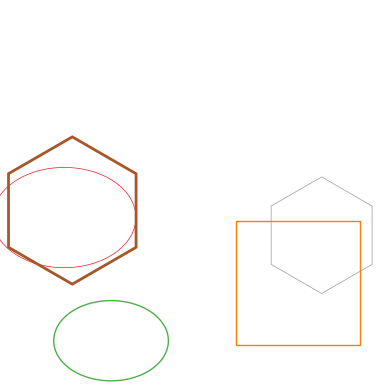[{"shape": "oval", "thickness": 0.5, "radius": 0.93, "center": [0.167, 0.435]}, {"shape": "oval", "thickness": 1, "radius": 0.74, "center": [0.288, 0.115]}, {"shape": "square", "thickness": 1, "radius": 0.8, "center": [0.774, 0.264]}, {"shape": "hexagon", "thickness": 2, "radius": 0.96, "center": [0.188, 0.453]}, {"shape": "hexagon", "thickness": 0.5, "radius": 0.76, "center": [0.835, 0.389]}]